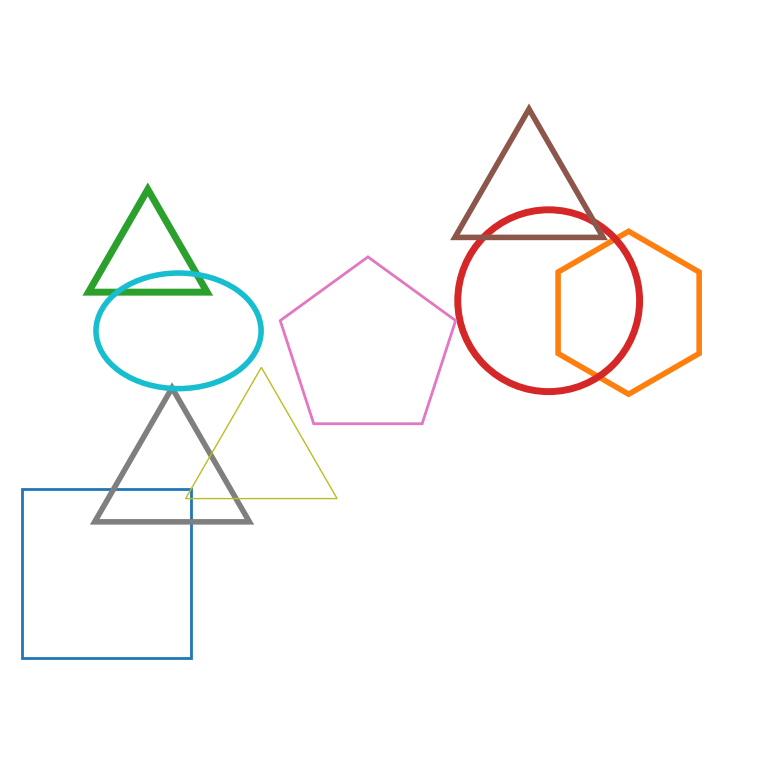[{"shape": "square", "thickness": 1, "radius": 0.55, "center": [0.139, 0.256]}, {"shape": "hexagon", "thickness": 2, "radius": 0.53, "center": [0.816, 0.594]}, {"shape": "triangle", "thickness": 2.5, "radius": 0.44, "center": [0.192, 0.665]}, {"shape": "circle", "thickness": 2.5, "radius": 0.59, "center": [0.713, 0.609]}, {"shape": "triangle", "thickness": 2, "radius": 0.56, "center": [0.687, 0.747]}, {"shape": "pentagon", "thickness": 1, "radius": 0.6, "center": [0.478, 0.547]}, {"shape": "triangle", "thickness": 2, "radius": 0.58, "center": [0.223, 0.38]}, {"shape": "triangle", "thickness": 0.5, "radius": 0.57, "center": [0.339, 0.409]}, {"shape": "oval", "thickness": 2, "radius": 0.54, "center": [0.232, 0.57]}]